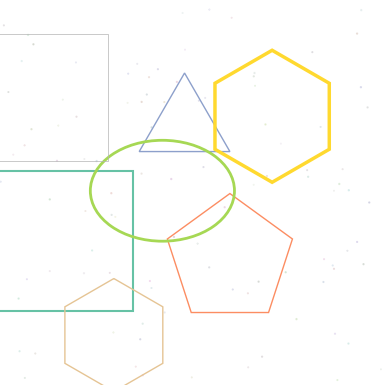[{"shape": "square", "thickness": 1.5, "radius": 0.91, "center": [0.164, 0.374]}, {"shape": "pentagon", "thickness": 1, "radius": 0.85, "center": [0.597, 0.326]}, {"shape": "triangle", "thickness": 1, "radius": 0.68, "center": [0.479, 0.674]}, {"shape": "oval", "thickness": 2, "radius": 0.94, "center": [0.422, 0.505]}, {"shape": "hexagon", "thickness": 2.5, "radius": 0.86, "center": [0.707, 0.698]}, {"shape": "hexagon", "thickness": 1, "radius": 0.73, "center": [0.296, 0.13]}, {"shape": "square", "thickness": 0.5, "radius": 0.82, "center": [0.115, 0.746]}]